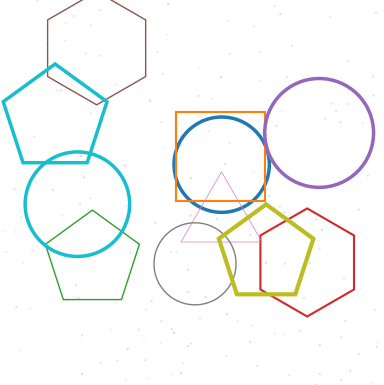[{"shape": "circle", "thickness": 2.5, "radius": 0.62, "center": [0.576, 0.572]}, {"shape": "square", "thickness": 1.5, "radius": 0.58, "center": [0.572, 0.594]}, {"shape": "pentagon", "thickness": 1, "radius": 0.64, "center": [0.24, 0.326]}, {"shape": "hexagon", "thickness": 1.5, "radius": 0.7, "center": [0.798, 0.318]}, {"shape": "circle", "thickness": 2.5, "radius": 0.71, "center": [0.829, 0.655]}, {"shape": "hexagon", "thickness": 1, "radius": 0.74, "center": [0.251, 0.875]}, {"shape": "triangle", "thickness": 0.5, "radius": 0.61, "center": [0.575, 0.432]}, {"shape": "circle", "thickness": 1, "radius": 0.53, "center": [0.507, 0.315]}, {"shape": "pentagon", "thickness": 3, "radius": 0.65, "center": [0.691, 0.34]}, {"shape": "circle", "thickness": 2.5, "radius": 0.68, "center": [0.201, 0.47]}, {"shape": "pentagon", "thickness": 2.5, "radius": 0.71, "center": [0.143, 0.692]}]